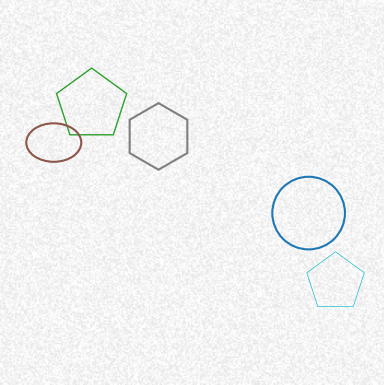[{"shape": "circle", "thickness": 1.5, "radius": 0.47, "center": [0.802, 0.447]}, {"shape": "pentagon", "thickness": 1, "radius": 0.48, "center": [0.238, 0.727]}, {"shape": "oval", "thickness": 1.5, "radius": 0.36, "center": [0.14, 0.63]}, {"shape": "hexagon", "thickness": 1.5, "radius": 0.43, "center": [0.412, 0.646]}, {"shape": "pentagon", "thickness": 0.5, "radius": 0.39, "center": [0.872, 0.267]}]